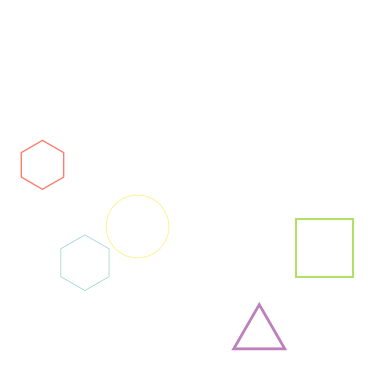[{"shape": "hexagon", "thickness": 0.5, "radius": 0.36, "center": [0.221, 0.318]}, {"shape": "hexagon", "thickness": 1, "radius": 0.32, "center": [0.11, 0.572]}, {"shape": "square", "thickness": 1.5, "radius": 0.37, "center": [0.843, 0.356]}, {"shape": "triangle", "thickness": 2, "radius": 0.38, "center": [0.673, 0.132]}, {"shape": "circle", "thickness": 0.5, "radius": 0.41, "center": [0.357, 0.412]}]